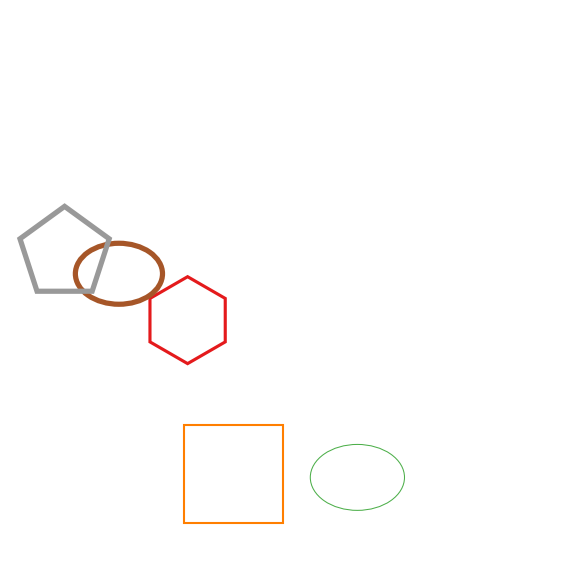[{"shape": "hexagon", "thickness": 1.5, "radius": 0.38, "center": [0.325, 0.445]}, {"shape": "oval", "thickness": 0.5, "radius": 0.41, "center": [0.619, 0.172]}, {"shape": "square", "thickness": 1, "radius": 0.43, "center": [0.404, 0.179]}, {"shape": "oval", "thickness": 2.5, "radius": 0.38, "center": [0.206, 0.525]}, {"shape": "pentagon", "thickness": 2.5, "radius": 0.41, "center": [0.112, 0.561]}]